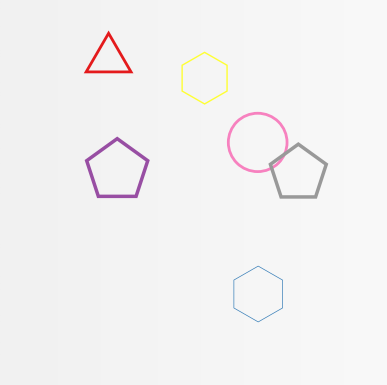[{"shape": "triangle", "thickness": 2, "radius": 0.33, "center": [0.28, 0.847]}, {"shape": "hexagon", "thickness": 0.5, "radius": 0.36, "center": [0.666, 0.236]}, {"shape": "pentagon", "thickness": 2.5, "radius": 0.41, "center": [0.302, 0.557]}, {"shape": "hexagon", "thickness": 1, "radius": 0.33, "center": [0.528, 0.797]}, {"shape": "circle", "thickness": 2, "radius": 0.38, "center": [0.665, 0.63]}, {"shape": "pentagon", "thickness": 2.5, "radius": 0.38, "center": [0.77, 0.55]}]